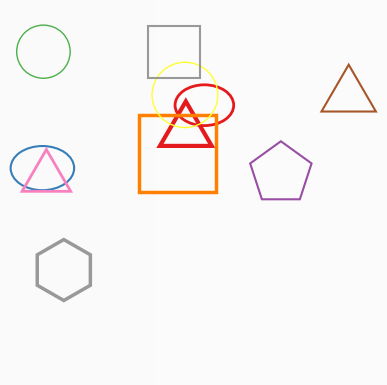[{"shape": "triangle", "thickness": 3, "radius": 0.39, "center": [0.48, 0.66]}, {"shape": "oval", "thickness": 2, "radius": 0.38, "center": [0.527, 0.727]}, {"shape": "oval", "thickness": 1.5, "radius": 0.41, "center": [0.109, 0.563]}, {"shape": "circle", "thickness": 1, "radius": 0.35, "center": [0.112, 0.866]}, {"shape": "pentagon", "thickness": 1.5, "radius": 0.42, "center": [0.725, 0.55]}, {"shape": "square", "thickness": 2.5, "radius": 0.5, "center": [0.458, 0.601]}, {"shape": "circle", "thickness": 1, "radius": 0.42, "center": [0.477, 0.753]}, {"shape": "triangle", "thickness": 1.5, "radius": 0.41, "center": [0.9, 0.751]}, {"shape": "triangle", "thickness": 2, "radius": 0.36, "center": [0.12, 0.539]}, {"shape": "square", "thickness": 1.5, "radius": 0.34, "center": [0.448, 0.866]}, {"shape": "hexagon", "thickness": 2.5, "radius": 0.4, "center": [0.165, 0.299]}]